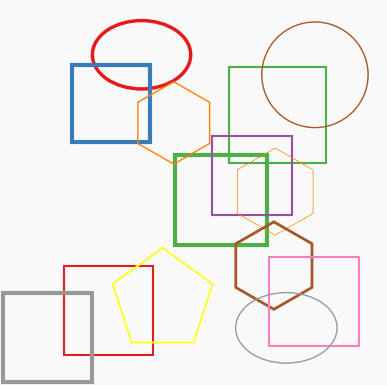[{"shape": "oval", "thickness": 2.5, "radius": 0.63, "center": [0.365, 0.858]}, {"shape": "square", "thickness": 1.5, "radius": 0.58, "center": [0.281, 0.193]}, {"shape": "square", "thickness": 3, "radius": 0.5, "center": [0.286, 0.731]}, {"shape": "square", "thickness": 3, "radius": 0.59, "center": [0.57, 0.48]}, {"shape": "square", "thickness": 1.5, "radius": 0.63, "center": [0.717, 0.702]}, {"shape": "square", "thickness": 1.5, "radius": 0.51, "center": [0.65, 0.543]}, {"shape": "hexagon", "thickness": 0.5, "radius": 0.57, "center": [0.71, 0.502]}, {"shape": "hexagon", "thickness": 1, "radius": 0.53, "center": [0.448, 0.681]}, {"shape": "pentagon", "thickness": 1.5, "radius": 0.68, "center": [0.42, 0.22]}, {"shape": "circle", "thickness": 1, "radius": 0.69, "center": [0.813, 0.806]}, {"shape": "hexagon", "thickness": 2, "radius": 0.57, "center": [0.707, 0.31]}, {"shape": "square", "thickness": 1.5, "radius": 0.58, "center": [0.811, 0.217]}, {"shape": "oval", "thickness": 1, "radius": 0.65, "center": [0.739, 0.148]}, {"shape": "square", "thickness": 3, "radius": 0.58, "center": [0.123, 0.122]}]